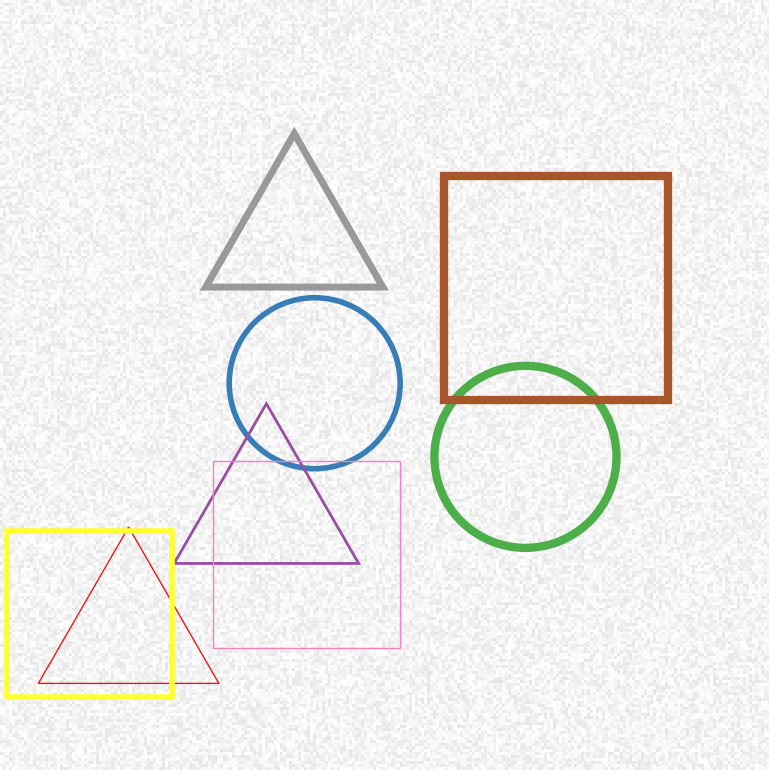[{"shape": "triangle", "thickness": 0.5, "radius": 0.68, "center": [0.167, 0.18]}, {"shape": "circle", "thickness": 2, "radius": 0.56, "center": [0.409, 0.502]}, {"shape": "circle", "thickness": 3, "radius": 0.59, "center": [0.682, 0.407]}, {"shape": "triangle", "thickness": 1, "radius": 0.69, "center": [0.346, 0.337]}, {"shape": "square", "thickness": 2, "radius": 0.54, "center": [0.116, 0.202]}, {"shape": "square", "thickness": 3, "radius": 0.73, "center": [0.722, 0.626]}, {"shape": "square", "thickness": 0.5, "radius": 0.61, "center": [0.398, 0.28]}, {"shape": "triangle", "thickness": 2.5, "radius": 0.66, "center": [0.382, 0.694]}]